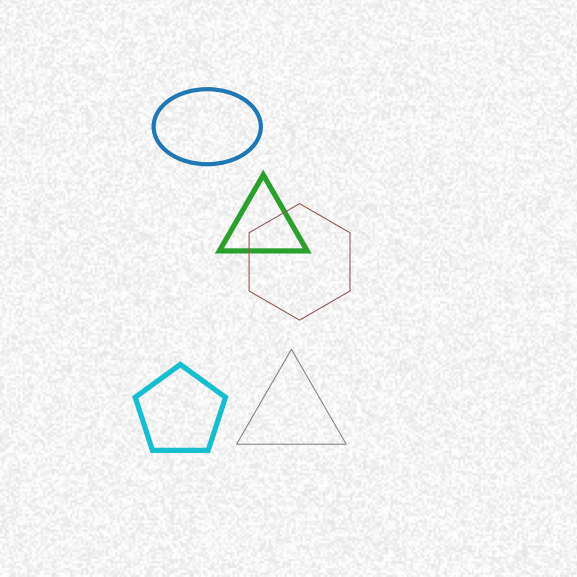[{"shape": "oval", "thickness": 2, "radius": 0.46, "center": [0.359, 0.78]}, {"shape": "triangle", "thickness": 2.5, "radius": 0.44, "center": [0.456, 0.609]}, {"shape": "hexagon", "thickness": 0.5, "radius": 0.5, "center": [0.519, 0.546]}, {"shape": "triangle", "thickness": 0.5, "radius": 0.55, "center": [0.505, 0.285]}, {"shape": "pentagon", "thickness": 2.5, "radius": 0.41, "center": [0.312, 0.286]}]